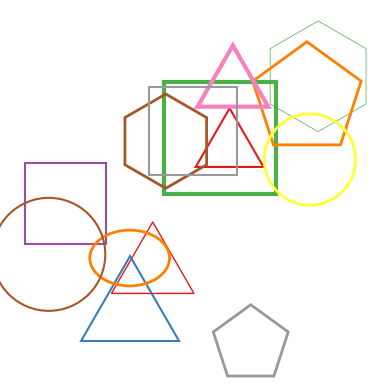[{"shape": "triangle", "thickness": 1.5, "radius": 0.51, "center": [0.596, 0.617]}, {"shape": "triangle", "thickness": 1, "radius": 0.62, "center": [0.397, 0.3]}, {"shape": "triangle", "thickness": 1.5, "radius": 0.74, "center": [0.338, 0.188]}, {"shape": "square", "thickness": 3, "radius": 0.73, "center": [0.571, 0.642]}, {"shape": "hexagon", "thickness": 0.5, "radius": 0.72, "center": [0.826, 0.802]}, {"shape": "square", "thickness": 1.5, "radius": 0.53, "center": [0.171, 0.471]}, {"shape": "oval", "thickness": 2, "radius": 0.52, "center": [0.337, 0.33]}, {"shape": "pentagon", "thickness": 2, "radius": 0.74, "center": [0.797, 0.743]}, {"shape": "circle", "thickness": 2, "radius": 0.59, "center": [0.805, 0.586]}, {"shape": "hexagon", "thickness": 2, "radius": 0.61, "center": [0.431, 0.633]}, {"shape": "circle", "thickness": 1.5, "radius": 0.73, "center": [0.127, 0.339]}, {"shape": "triangle", "thickness": 3, "radius": 0.53, "center": [0.605, 0.776]}, {"shape": "square", "thickness": 1.5, "radius": 0.57, "center": [0.502, 0.66]}, {"shape": "pentagon", "thickness": 2, "radius": 0.51, "center": [0.651, 0.106]}]